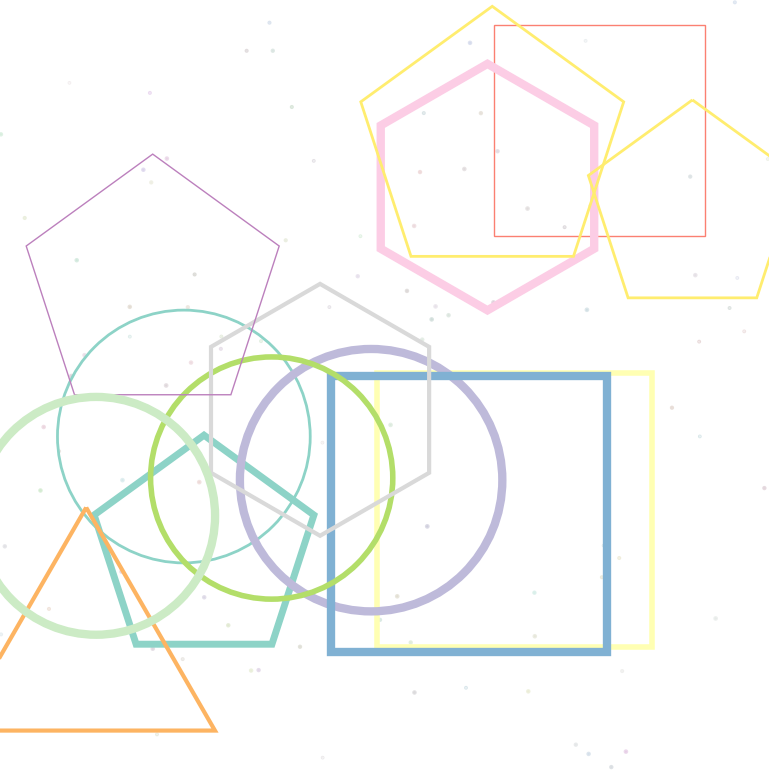[{"shape": "circle", "thickness": 1, "radius": 0.82, "center": [0.239, 0.433]}, {"shape": "pentagon", "thickness": 2.5, "radius": 0.75, "center": [0.265, 0.285]}, {"shape": "square", "thickness": 2, "radius": 0.89, "center": [0.668, 0.338]}, {"shape": "circle", "thickness": 3, "radius": 0.85, "center": [0.482, 0.376]}, {"shape": "square", "thickness": 0.5, "radius": 0.69, "center": [0.779, 0.831]}, {"shape": "square", "thickness": 3, "radius": 0.9, "center": [0.609, 0.333]}, {"shape": "triangle", "thickness": 1.5, "radius": 0.97, "center": [0.112, 0.148]}, {"shape": "circle", "thickness": 2, "radius": 0.79, "center": [0.353, 0.379]}, {"shape": "hexagon", "thickness": 3, "radius": 0.8, "center": [0.633, 0.757]}, {"shape": "hexagon", "thickness": 1.5, "radius": 0.82, "center": [0.416, 0.468]}, {"shape": "pentagon", "thickness": 0.5, "radius": 0.86, "center": [0.198, 0.627]}, {"shape": "circle", "thickness": 3, "radius": 0.77, "center": [0.125, 0.33]}, {"shape": "pentagon", "thickness": 1, "radius": 0.71, "center": [0.899, 0.728]}, {"shape": "pentagon", "thickness": 1, "radius": 0.9, "center": [0.639, 0.812]}]